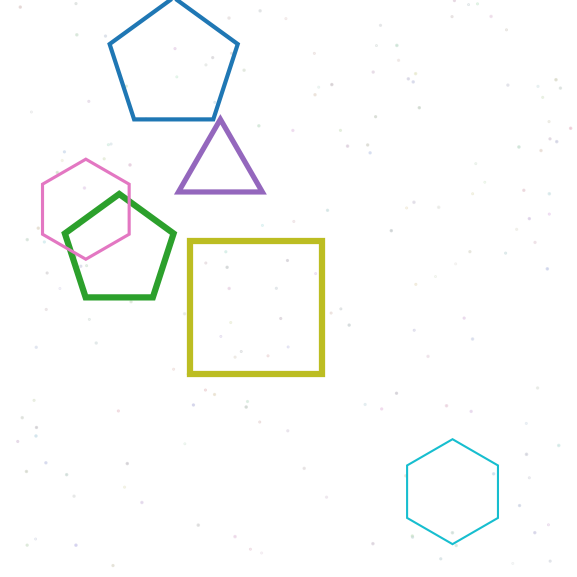[{"shape": "pentagon", "thickness": 2, "radius": 0.58, "center": [0.301, 0.887]}, {"shape": "pentagon", "thickness": 3, "radius": 0.49, "center": [0.206, 0.564]}, {"shape": "triangle", "thickness": 2.5, "radius": 0.42, "center": [0.382, 0.709]}, {"shape": "hexagon", "thickness": 1.5, "radius": 0.43, "center": [0.149, 0.637]}, {"shape": "square", "thickness": 3, "radius": 0.57, "center": [0.443, 0.466]}, {"shape": "hexagon", "thickness": 1, "radius": 0.45, "center": [0.784, 0.148]}]